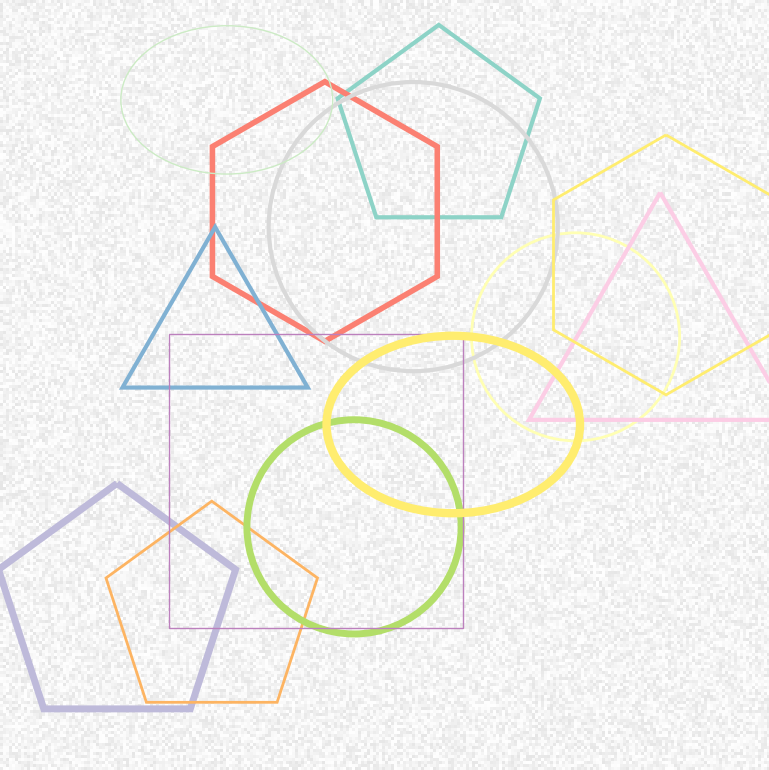[{"shape": "pentagon", "thickness": 1.5, "radius": 0.69, "center": [0.57, 0.83]}, {"shape": "circle", "thickness": 1, "radius": 0.68, "center": [0.748, 0.563]}, {"shape": "pentagon", "thickness": 2.5, "radius": 0.81, "center": [0.152, 0.21]}, {"shape": "hexagon", "thickness": 2, "radius": 0.84, "center": [0.422, 0.725]}, {"shape": "triangle", "thickness": 1.5, "radius": 0.69, "center": [0.279, 0.566]}, {"shape": "pentagon", "thickness": 1, "radius": 0.72, "center": [0.275, 0.205]}, {"shape": "circle", "thickness": 2.5, "radius": 0.7, "center": [0.46, 0.316]}, {"shape": "triangle", "thickness": 1.5, "radius": 0.98, "center": [0.857, 0.553]}, {"shape": "circle", "thickness": 1.5, "radius": 0.94, "center": [0.537, 0.706]}, {"shape": "square", "thickness": 0.5, "radius": 0.96, "center": [0.41, 0.376]}, {"shape": "oval", "thickness": 0.5, "radius": 0.69, "center": [0.295, 0.87]}, {"shape": "oval", "thickness": 3, "radius": 0.82, "center": [0.589, 0.449]}, {"shape": "hexagon", "thickness": 1, "radius": 0.84, "center": [0.865, 0.656]}]